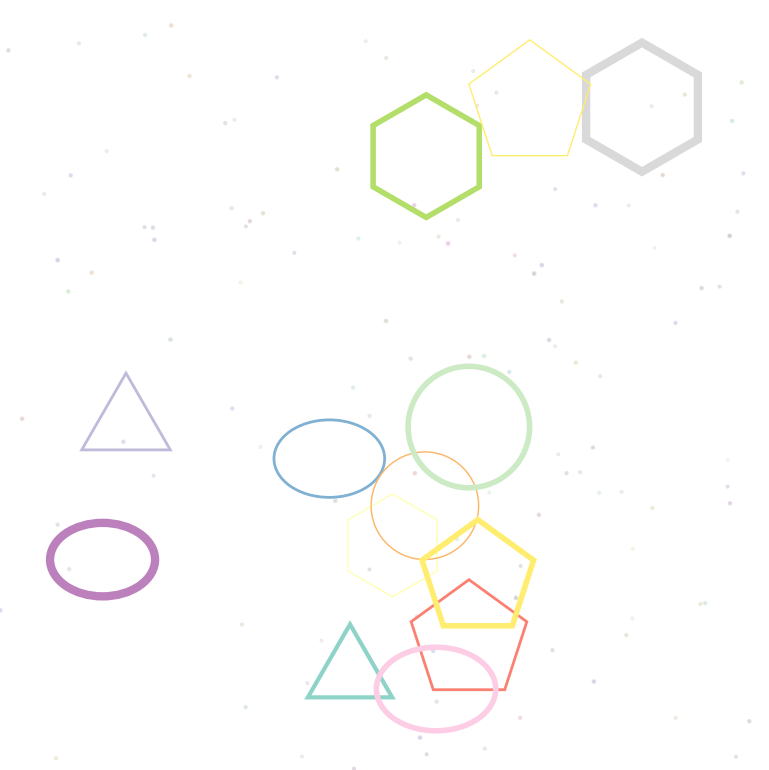[{"shape": "triangle", "thickness": 1.5, "radius": 0.32, "center": [0.455, 0.126]}, {"shape": "hexagon", "thickness": 0.5, "radius": 0.33, "center": [0.51, 0.292]}, {"shape": "triangle", "thickness": 1, "radius": 0.33, "center": [0.164, 0.449]}, {"shape": "pentagon", "thickness": 1, "radius": 0.39, "center": [0.609, 0.168]}, {"shape": "oval", "thickness": 1, "radius": 0.36, "center": [0.428, 0.404]}, {"shape": "circle", "thickness": 0.5, "radius": 0.35, "center": [0.552, 0.343]}, {"shape": "hexagon", "thickness": 2, "radius": 0.4, "center": [0.553, 0.797]}, {"shape": "oval", "thickness": 2, "radius": 0.39, "center": [0.566, 0.105]}, {"shape": "hexagon", "thickness": 3, "radius": 0.42, "center": [0.834, 0.861]}, {"shape": "oval", "thickness": 3, "radius": 0.34, "center": [0.133, 0.273]}, {"shape": "circle", "thickness": 2, "radius": 0.39, "center": [0.609, 0.445]}, {"shape": "pentagon", "thickness": 2, "radius": 0.38, "center": [0.621, 0.249]}, {"shape": "pentagon", "thickness": 0.5, "radius": 0.42, "center": [0.688, 0.865]}]